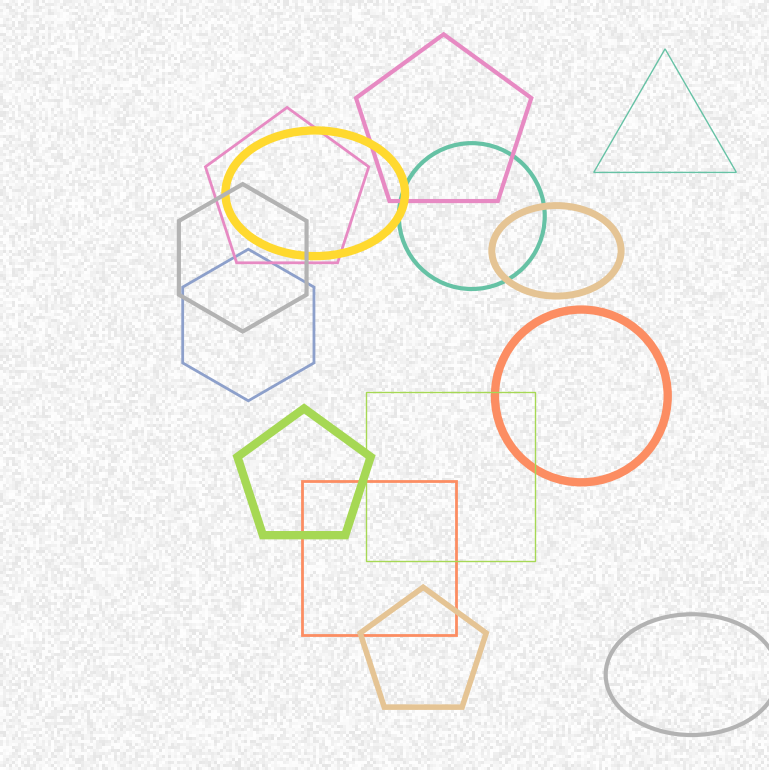[{"shape": "triangle", "thickness": 0.5, "radius": 0.53, "center": [0.864, 0.83]}, {"shape": "circle", "thickness": 1.5, "radius": 0.47, "center": [0.613, 0.719]}, {"shape": "square", "thickness": 1, "radius": 0.5, "center": [0.492, 0.275]}, {"shape": "circle", "thickness": 3, "radius": 0.56, "center": [0.755, 0.486]}, {"shape": "hexagon", "thickness": 1, "radius": 0.49, "center": [0.322, 0.578]}, {"shape": "pentagon", "thickness": 1.5, "radius": 0.6, "center": [0.576, 0.836]}, {"shape": "pentagon", "thickness": 1, "radius": 0.56, "center": [0.373, 0.749]}, {"shape": "square", "thickness": 0.5, "radius": 0.55, "center": [0.585, 0.381]}, {"shape": "pentagon", "thickness": 3, "radius": 0.45, "center": [0.395, 0.379]}, {"shape": "oval", "thickness": 3, "radius": 0.58, "center": [0.409, 0.749]}, {"shape": "pentagon", "thickness": 2, "radius": 0.43, "center": [0.55, 0.151]}, {"shape": "oval", "thickness": 2.5, "radius": 0.42, "center": [0.723, 0.674]}, {"shape": "oval", "thickness": 1.5, "radius": 0.56, "center": [0.899, 0.124]}, {"shape": "hexagon", "thickness": 1.5, "radius": 0.48, "center": [0.315, 0.665]}]